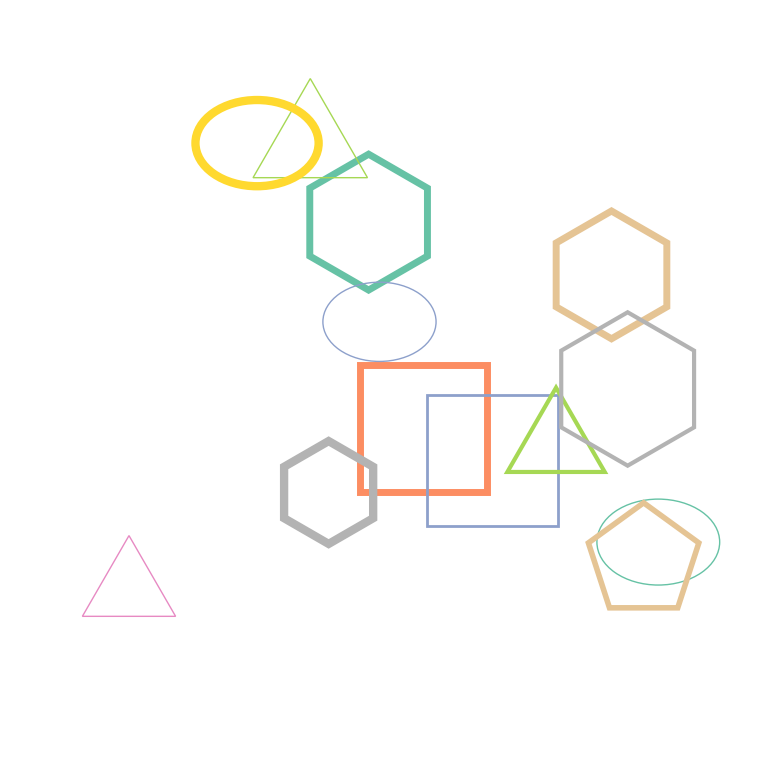[{"shape": "oval", "thickness": 0.5, "radius": 0.4, "center": [0.855, 0.296]}, {"shape": "hexagon", "thickness": 2.5, "radius": 0.44, "center": [0.479, 0.712]}, {"shape": "square", "thickness": 2.5, "radius": 0.41, "center": [0.551, 0.444]}, {"shape": "oval", "thickness": 0.5, "radius": 0.37, "center": [0.493, 0.582]}, {"shape": "square", "thickness": 1, "radius": 0.42, "center": [0.64, 0.402]}, {"shape": "triangle", "thickness": 0.5, "radius": 0.35, "center": [0.168, 0.235]}, {"shape": "triangle", "thickness": 1.5, "radius": 0.37, "center": [0.722, 0.424]}, {"shape": "triangle", "thickness": 0.5, "radius": 0.43, "center": [0.403, 0.812]}, {"shape": "oval", "thickness": 3, "radius": 0.4, "center": [0.334, 0.814]}, {"shape": "pentagon", "thickness": 2, "radius": 0.38, "center": [0.836, 0.272]}, {"shape": "hexagon", "thickness": 2.5, "radius": 0.41, "center": [0.794, 0.643]}, {"shape": "hexagon", "thickness": 1.5, "radius": 0.5, "center": [0.815, 0.495]}, {"shape": "hexagon", "thickness": 3, "radius": 0.33, "center": [0.427, 0.36]}]